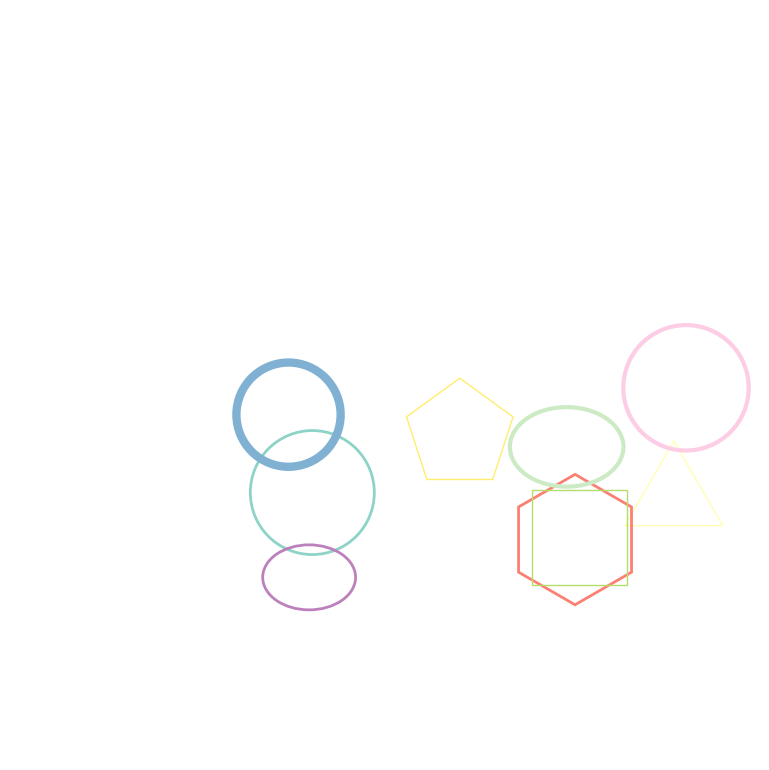[{"shape": "circle", "thickness": 1, "radius": 0.4, "center": [0.406, 0.36]}, {"shape": "triangle", "thickness": 0.5, "radius": 0.37, "center": [0.875, 0.354]}, {"shape": "hexagon", "thickness": 1, "radius": 0.42, "center": [0.747, 0.299]}, {"shape": "circle", "thickness": 3, "radius": 0.34, "center": [0.375, 0.461]}, {"shape": "square", "thickness": 0.5, "radius": 0.31, "center": [0.753, 0.302]}, {"shape": "circle", "thickness": 1.5, "radius": 0.41, "center": [0.891, 0.496]}, {"shape": "oval", "thickness": 1, "radius": 0.3, "center": [0.401, 0.25]}, {"shape": "oval", "thickness": 1.5, "radius": 0.37, "center": [0.736, 0.42]}, {"shape": "pentagon", "thickness": 0.5, "radius": 0.36, "center": [0.597, 0.436]}]